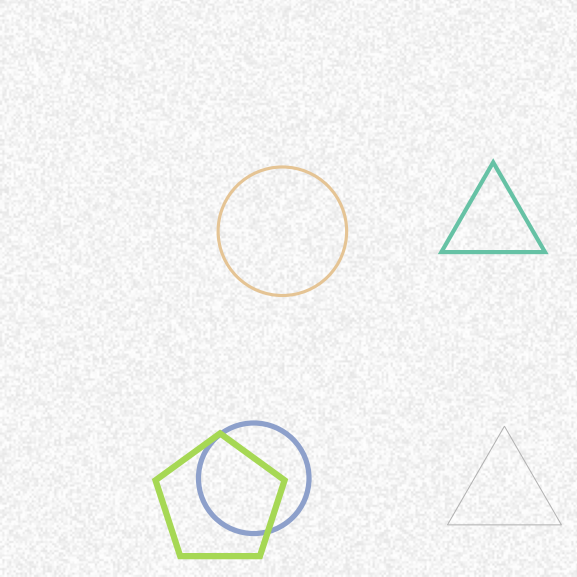[{"shape": "triangle", "thickness": 2, "radius": 0.52, "center": [0.854, 0.614]}, {"shape": "circle", "thickness": 2.5, "radius": 0.48, "center": [0.439, 0.171]}, {"shape": "pentagon", "thickness": 3, "radius": 0.59, "center": [0.381, 0.131]}, {"shape": "circle", "thickness": 1.5, "radius": 0.56, "center": [0.489, 0.599]}, {"shape": "triangle", "thickness": 0.5, "radius": 0.57, "center": [0.873, 0.147]}]